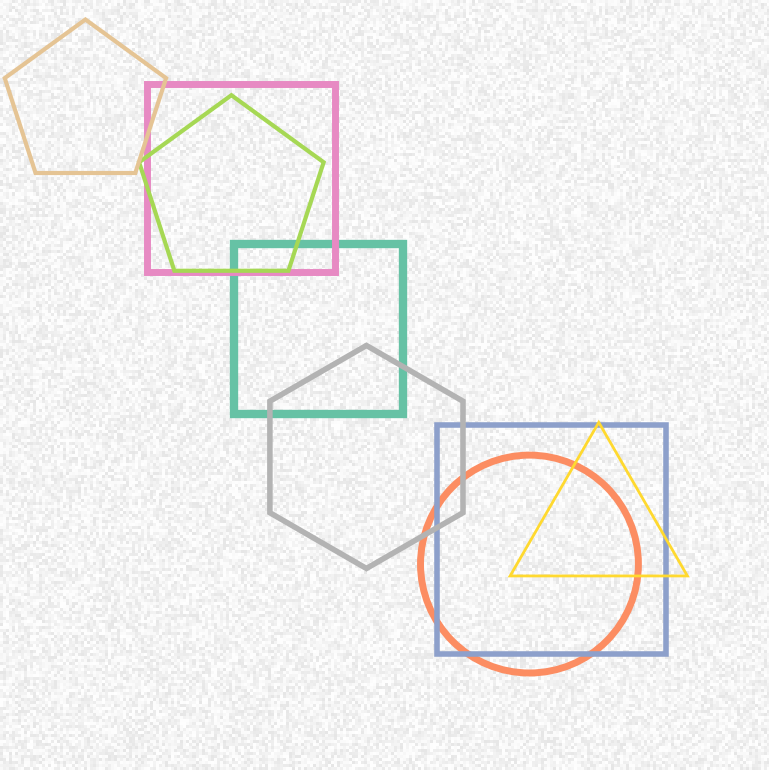[{"shape": "square", "thickness": 3, "radius": 0.55, "center": [0.414, 0.573]}, {"shape": "circle", "thickness": 2.5, "radius": 0.71, "center": [0.688, 0.267]}, {"shape": "square", "thickness": 2, "radius": 0.74, "center": [0.717, 0.299]}, {"shape": "square", "thickness": 2.5, "radius": 0.61, "center": [0.313, 0.769]}, {"shape": "pentagon", "thickness": 1.5, "radius": 0.63, "center": [0.3, 0.75]}, {"shape": "triangle", "thickness": 1, "radius": 0.66, "center": [0.778, 0.318]}, {"shape": "pentagon", "thickness": 1.5, "radius": 0.55, "center": [0.111, 0.864]}, {"shape": "hexagon", "thickness": 2, "radius": 0.72, "center": [0.476, 0.407]}]